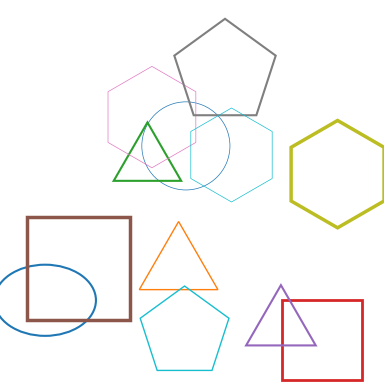[{"shape": "oval", "thickness": 1.5, "radius": 0.66, "center": [0.117, 0.22]}, {"shape": "circle", "thickness": 0.5, "radius": 0.57, "center": [0.483, 0.621]}, {"shape": "triangle", "thickness": 1, "radius": 0.59, "center": [0.464, 0.307]}, {"shape": "triangle", "thickness": 1.5, "radius": 0.51, "center": [0.383, 0.581]}, {"shape": "square", "thickness": 2, "radius": 0.52, "center": [0.835, 0.117]}, {"shape": "triangle", "thickness": 1.5, "radius": 0.52, "center": [0.73, 0.155]}, {"shape": "square", "thickness": 2.5, "radius": 0.67, "center": [0.203, 0.303]}, {"shape": "hexagon", "thickness": 0.5, "radius": 0.66, "center": [0.395, 0.696]}, {"shape": "pentagon", "thickness": 1.5, "radius": 0.69, "center": [0.584, 0.813]}, {"shape": "hexagon", "thickness": 2.5, "radius": 0.7, "center": [0.877, 0.548]}, {"shape": "hexagon", "thickness": 0.5, "radius": 0.61, "center": [0.601, 0.597]}, {"shape": "pentagon", "thickness": 1, "radius": 0.61, "center": [0.479, 0.136]}]